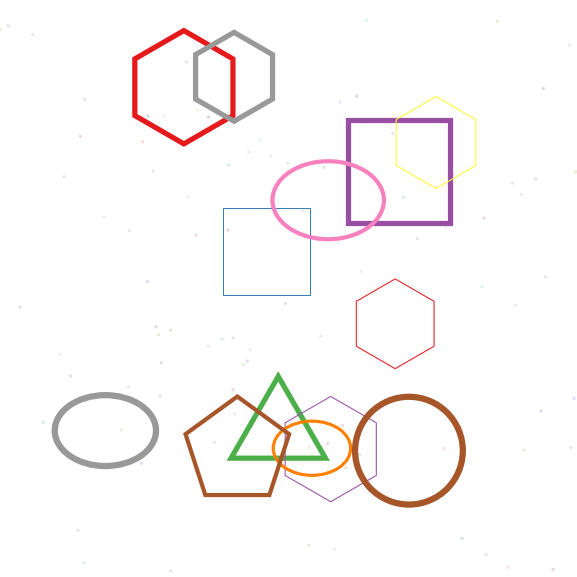[{"shape": "hexagon", "thickness": 0.5, "radius": 0.39, "center": [0.684, 0.438]}, {"shape": "hexagon", "thickness": 2.5, "radius": 0.49, "center": [0.318, 0.848]}, {"shape": "square", "thickness": 0.5, "radius": 0.38, "center": [0.461, 0.564]}, {"shape": "triangle", "thickness": 2.5, "radius": 0.47, "center": [0.482, 0.253]}, {"shape": "hexagon", "thickness": 0.5, "radius": 0.46, "center": [0.573, 0.221]}, {"shape": "square", "thickness": 2.5, "radius": 0.44, "center": [0.691, 0.702]}, {"shape": "oval", "thickness": 1.5, "radius": 0.34, "center": [0.54, 0.223]}, {"shape": "hexagon", "thickness": 0.5, "radius": 0.4, "center": [0.755, 0.752]}, {"shape": "pentagon", "thickness": 2, "radius": 0.47, "center": [0.411, 0.218]}, {"shape": "circle", "thickness": 3, "radius": 0.47, "center": [0.708, 0.219]}, {"shape": "oval", "thickness": 2, "radius": 0.48, "center": [0.568, 0.652]}, {"shape": "hexagon", "thickness": 2.5, "radius": 0.38, "center": [0.405, 0.866]}, {"shape": "oval", "thickness": 3, "radius": 0.44, "center": [0.182, 0.254]}]